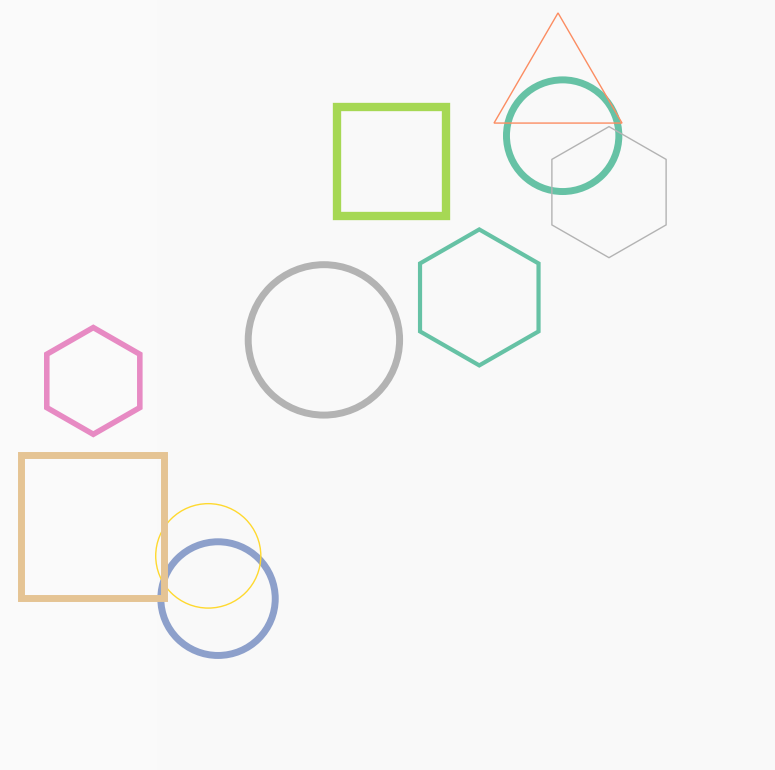[{"shape": "circle", "thickness": 2.5, "radius": 0.36, "center": [0.726, 0.824]}, {"shape": "hexagon", "thickness": 1.5, "radius": 0.44, "center": [0.618, 0.614]}, {"shape": "triangle", "thickness": 0.5, "radius": 0.48, "center": [0.72, 0.888]}, {"shape": "circle", "thickness": 2.5, "radius": 0.37, "center": [0.281, 0.223]}, {"shape": "hexagon", "thickness": 2, "radius": 0.35, "center": [0.12, 0.505]}, {"shape": "square", "thickness": 3, "radius": 0.35, "center": [0.505, 0.79]}, {"shape": "circle", "thickness": 0.5, "radius": 0.34, "center": [0.269, 0.278]}, {"shape": "square", "thickness": 2.5, "radius": 0.46, "center": [0.119, 0.316]}, {"shape": "hexagon", "thickness": 0.5, "radius": 0.43, "center": [0.786, 0.75]}, {"shape": "circle", "thickness": 2.5, "radius": 0.49, "center": [0.418, 0.559]}]